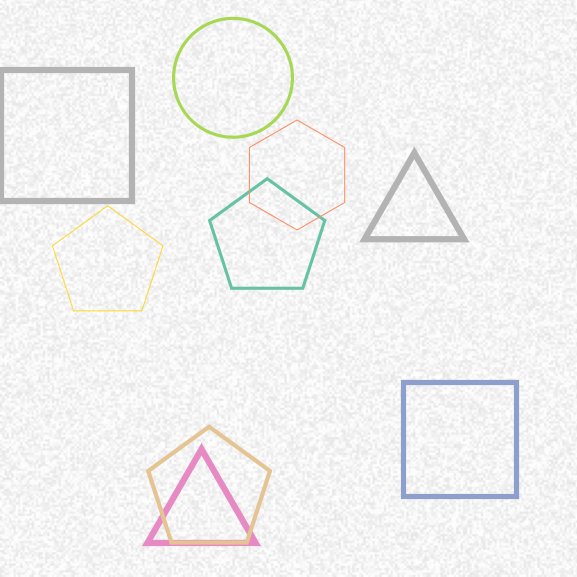[{"shape": "pentagon", "thickness": 1.5, "radius": 0.52, "center": [0.463, 0.585]}, {"shape": "hexagon", "thickness": 0.5, "radius": 0.48, "center": [0.514, 0.696]}, {"shape": "square", "thickness": 2.5, "radius": 0.49, "center": [0.796, 0.239]}, {"shape": "triangle", "thickness": 3, "radius": 0.54, "center": [0.349, 0.113]}, {"shape": "circle", "thickness": 1.5, "radius": 0.51, "center": [0.403, 0.864]}, {"shape": "pentagon", "thickness": 0.5, "radius": 0.5, "center": [0.186, 0.542]}, {"shape": "pentagon", "thickness": 2, "radius": 0.55, "center": [0.362, 0.149]}, {"shape": "square", "thickness": 3, "radius": 0.57, "center": [0.115, 0.765]}, {"shape": "triangle", "thickness": 3, "radius": 0.5, "center": [0.717, 0.635]}]